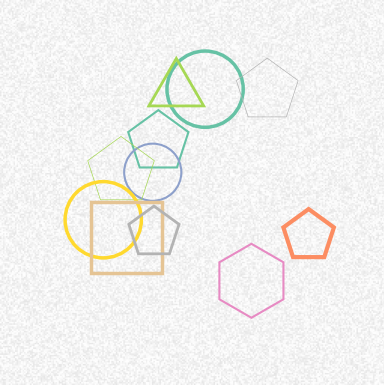[{"shape": "pentagon", "thickness": 1.5, "radius": 0.41, "center": [0.411, 0.632]}, {"shape": "circle", "thickness": 2.5, "radius": 0.5, "center": [0.533, 0.768]}, {"shape": "pentagon", "thickness": 3, "radius": 0.34, "center": [0.802, 0.388]}, {"shape": "circle", "thickness": 1.5, "radius": 0.37, "center": [0.397, 0.553]}, {"shape": "hexagon", "thickness": 1.5, "radius": 0.48, "center": [0.653, 0.271]}, {"shape": "triangle", "thickness": 2, "radius": 0.41, "center": [0.458, 0.766]}, {"shape": "pentagon", "thickness": 0.5, "radius": 0.45, "center": [0.314, 0.555]}, {"shape": "circle", "thickness": 2.5, "radius": 0.5, "center": [0.268, 0.429]}, {"shape": "square", "thickness": 2.5, "radius": 0.46, "center": [0.329, 0.384]}, {"shape": "pentagon", "thickness": 2, "radius": 0.34, "center": [0.4, 0.396]}, {"shape": "pentagon", "thickness": 0.5, "radius": 0.42, "center": [0.694, 0.765]}]